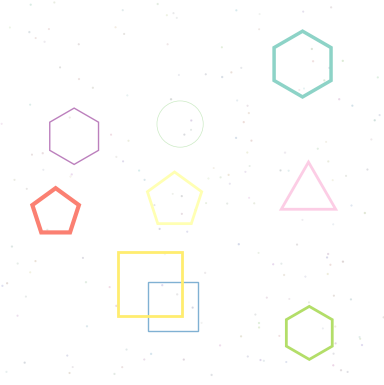[{"shape": "hexagon", "thickness": 2.5, "radius": 0.43, "center": [0.786, 0.834]}, {"shape": "pentagon", "thickness": 2, "radius": 0.37, "center": [0.453, 0.479]}, {"shape": "pentagon", "thickness": 3, "radius": 0.32, "center": [0.145, 0.448]}, {"shape": "square", "thickness": 1, "radius": 0.32, "center": [0.449, 0.204]}, {"shape": "hexagon", "thickness": 2, "radius": 0.34, "center": [0.803, 0.135]}, {"shape": "triangle", "thickness": 2, "radius": 0.41, "center": [0.801, 0.497]}, {"shape": "hexagon", "thickness": 1, "radius": 0.37, "center": [0.193, 0.646]}, {"shape": "circle", "thickness": 0.5, "radius": 0.3, "center": [0.468, 0.678]}, {"shape": "square", "thickness": 2, "radius": 0.42, "center": [0.389, 0.263]}]